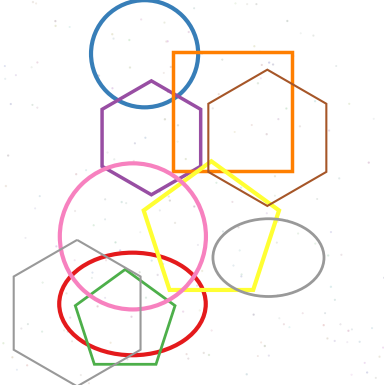[{"shape": "oval", "thickness": 3, "radius": 0.95, "center": [0.344, 0.211]}, {"shape": "circle", "thickness": 3, "radius": 0.7, "center": [0.376, 0.86]}, {"shape": "pentagon", "thickness": 2, "radius": 0.68, "center": [0.325, 0.164]}, {"shape": "hexagon", "thickness": 2.5, "radius": 0.74, "center": [0.393, 0.642]}, {"shape": "square", "thickness": 2.5, "radius": 0.77, "center": [0.604, 0.71]}, {"shape": "pentagon", "thickness": 3, "radius": 0.92, "center": [0.549, 0.396]}, {"shape": "hexagon", "thickness": 1.5, "radius": 0.88, "center": [0.694, 0.642]}, {"shape": "circle", "thickness": 3, "radius": 0.95, "center": [0.345, 0.386]}, {"shape": "hexagon", "thickness": 1.5, "radius": 0.95, "center": [0.2, 0.187]}, {"shape": "oval", "thickness": 2, "radius": 0.72, "center": [0.697, 0.331]}]